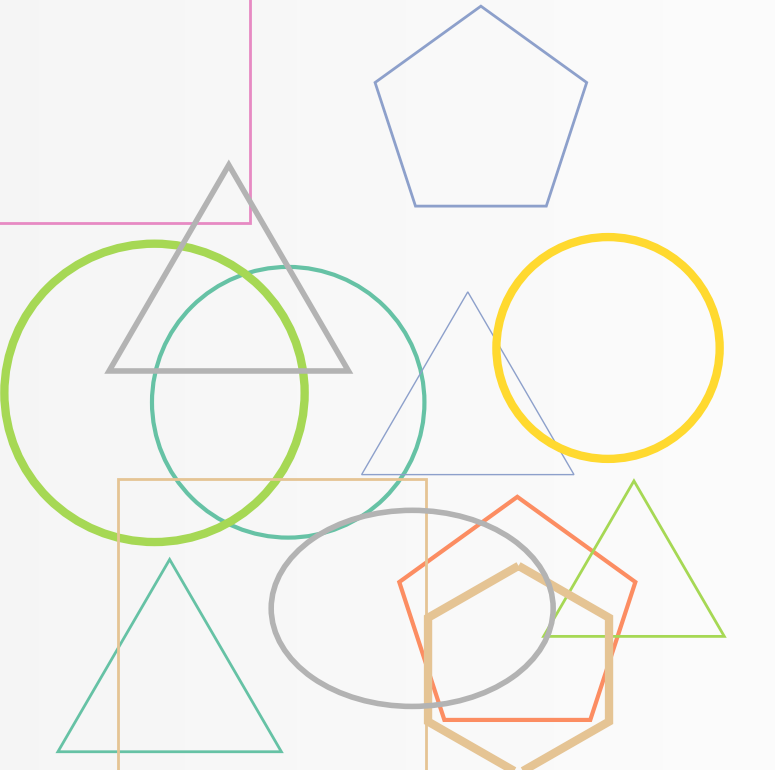[{"shape": "circle", "thickness": 1.5, "radius": 0.88, "center": [0.372, 0.478]}, {"shape": "triangle", "thickness": 1, "radius": 0.83, "center": [0.219, 0.107]}, {"shape": "pentagon", "thickness": 1.5, "radius": 0.8, "center": [0.668, 0.195]}, {"shape": "triangle", "thickness": 0.5, "radius": 0.79, "center": [0.604, 0.463]}, {"shape": "pentagon", "thickness": 1, "radius": 0.72, "center": [0.62, 0.848]}, {"shape": "square", "thickness": 1, "radius": 0.87, "center": [0.149, 0.883]}, {"shape": "triangle", "thickness": 1, "radius": 0.67, "center": [0.818, 0.241]}, {"shape": "circle", "thickness": 3, "radius": 0.97, "center": [0.199, 0.49]}, {"shape": "circle", "thickness": 3, "radius": 0.72, "center": [0.785, 0.548]}, {"shape": "square", "thickness": 1, "radius": 0.99, "center": [0.351, 0.18]}, {"shape": "hexagon", "thickness": 3, "radius": 0.67, "center": [0.669, 0.13]}, {"shape": "oval", "thickness": 2, "radius": 0.91, "center": [0.532, 0.21]}, {"shape": "triangle", "thickness": 2, "radius": 0.89, "center": [0.295, 0.607]}]